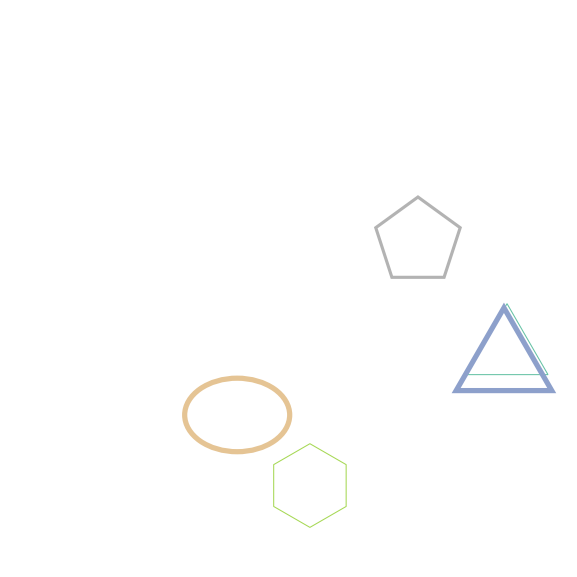[{"shape": "triangle", "thickness": 0.5, "radius": 0.41, "center": [0.878, 0.391]}, {"shape": "triangle", "thickness": 2.5, "radius": 0.48, "center": [0.873, 0.371]}, {"shape": "hexagon", "thickness": 0.5, "radius": 0.36, "center": [0.537, 0.158]}, {"shape": "oval", "thickness": 2.5, "radius": 0.45, "center": [0.411, 0.281]}, {"shape": "pentagon", "thickness": 1.5, "radius": 0.38, "center": [0.724, 0.581]}]